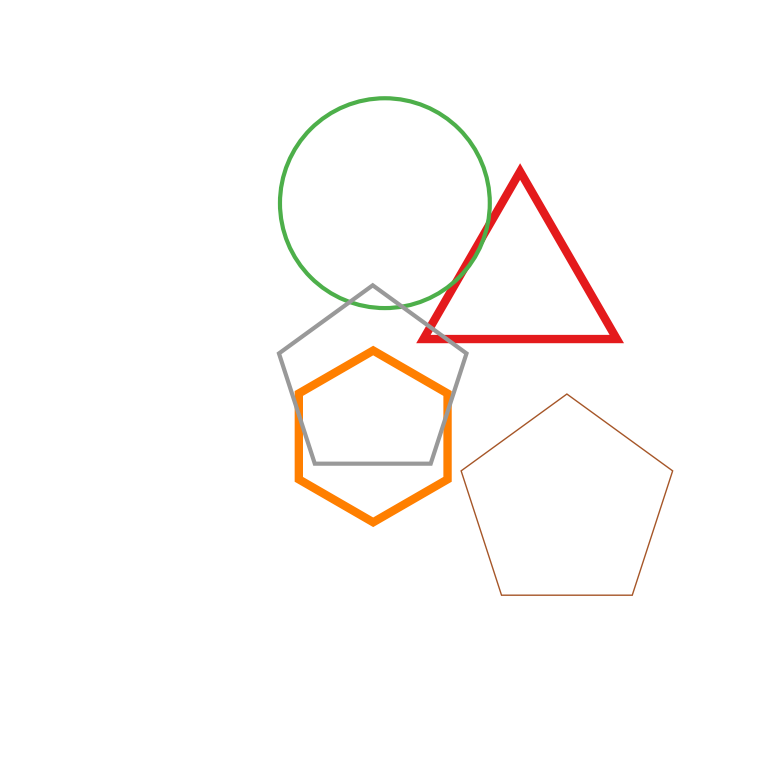[{"shape": "triangle", "thickness": 3, "radius": 0.73, "center": [0.675, 0.632]}, {"shape": "circle", "thickness": 1.5, "radius": 0.68, "center": [0.5, 0.736]}, {"shape": "hexagon", "thickness": 3, "radius": 0.56, "center": [0.485, 0.433]}, {"shape": "pentagon", "thickness": 0.5, "radius": 0.72, "center": [0.736, 0.344]}, {"shape": "pentagon", "thickness": 1.5, "radius": 0.64, "center": [0.484, 0.501]}]